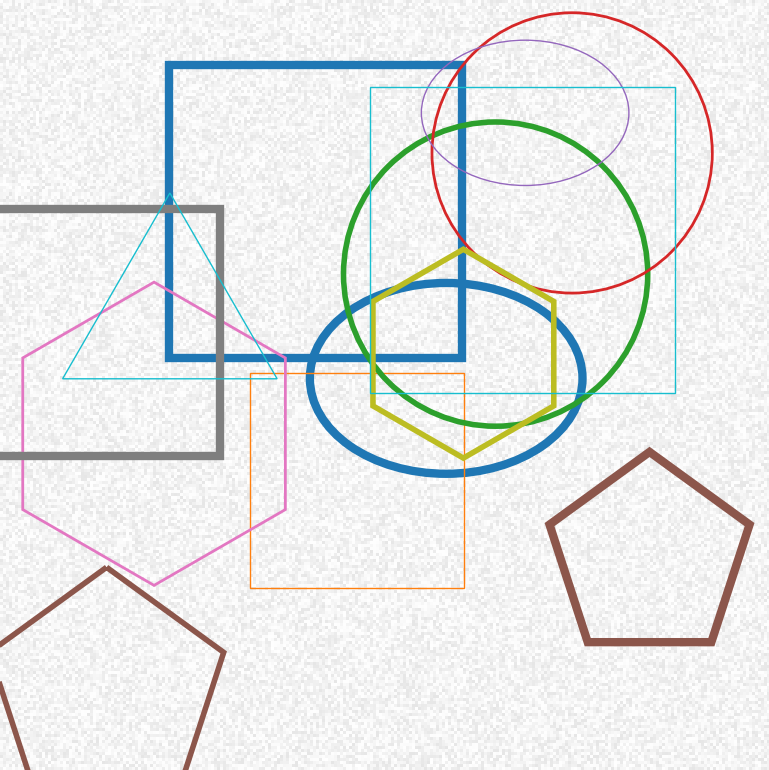[{"shape": "square", "thickness": 3, "radius": 0.95, "center": [0.41, 0.725]}, {"shape": "oval", "thickness": 3, "radius": 0.89, "center": [0.579, 0.509]}, {"shape": "square", "thickness": 0.5, "radius": 0.7, "center": [0.464, 0.376]}, {"shape": "circle", "thickness": 2, "radius": 0.99, "center": [0.644, 0.644]}, {"shape": "circle", "thickness": 1, "radius": 0.91, "center": [0.743, 0.801]}, {"shape": "oval", "thickness": 0.5, "radius": 0.67, "center": [0.682, 0.853]}, {"shape": "pentagon", "thickness": 3, "radius": 0.68, "center": [0.844, 0.277]}, {"shape": "pentagon", "thickness": 2, "radius": 0.8, "center": [0.138, 0.103]}, {"shape": "hexagon", "thickness": 1, "radius": 0.98, "center": [0.2, 0.437]}, {"shape": "square", "thickness": 3, "radius": 0.8, "center": [0.125, 0.569]}, {"shape": "hexagon", "thickness": 2, "radius": 0.68, "center": [0.602, 0.541]}, {"shape": "square", "thickness": 0.5, "radius": 0.99, "center": [0.678, 0.688]}, {"shape": "triangle", "thickness": 0.5, "radius": 0.8, "center": [0.221, 0.588]}]